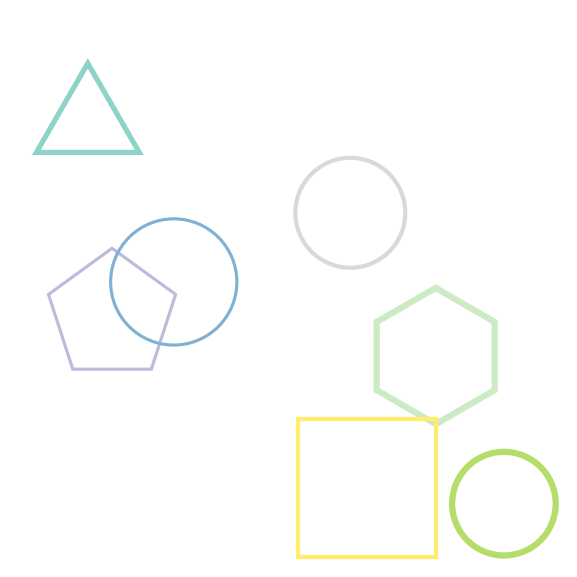[{"shape": "triangle", "thickness": 2.5, "radius": 0.51, "center": [0.152, 0.787]}, {"shape": "pentagon", "thickness": 1.5, "radius": 0.58, "center": [0.194, 0.454]}, {"shape": "circle", "thickness": 1.5, "radius": 0.55, "center": [0.301, 0.511]}, {"shape": "circle", "thickness": 3, "radius": 0.45, "center": [0.873, 0.127]}, {"shape": "circle", "thickness": 2, "radius": 0.48, "center": [0.607, 0.631]}, {"shape": "hexagon", "thickness": 3, "radius": 0.59, "center": [0.754, 0.383]}, {"shape": "square", "thickness": 2, "radius": 0.6, "center": [0.636, 0.154]}]